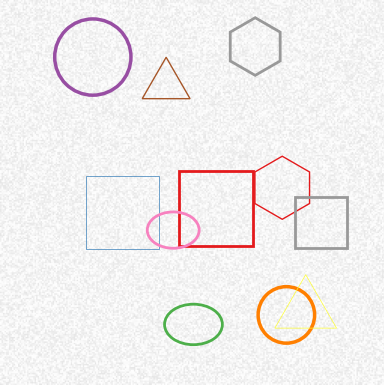[{"shape": "hexagon", "thickness": 1, "radius": 0.41, "center": [0.733, 0.512]}, {"shape": "square", "thickness": 2, "radius": 0.48, "center": [0.561, 0.459]}, {"shape": "square", "thickness": 0.5, "radius": 0.48, "center": [0.319, 0.448]}, {"shape": "oval", "thickness": 2, "radius": 0.38, "center": [0.502, 0.157]}, {"shape": "circle", "thickness": 2.5, "radius": 0.5, "center": [0.241, 0.852]}, {"shape": "circle", "thickness": 2.5, "radius": 0.37, "center": [0.744, 0.182]}, {"shape": "triangle", "thickness": 0.5, "radius": 0.46, "center": [0.794, 0.194]}, {"shape": "triangle", "thickness": 1, "radius": 0.36, "center": [0.432, 0.78]}, {"shape": "oval", "thickness": 2, "radius": 0.34, "center": [0.45, 0.402]}, {"shape": "square", "thickness": 2, "radius": 0.33, "center": [0.833, 0.422]}, {"shape": "hexagon", "thickness": 2, "radius": 0.37, "center": [0.663, 0.879]}]